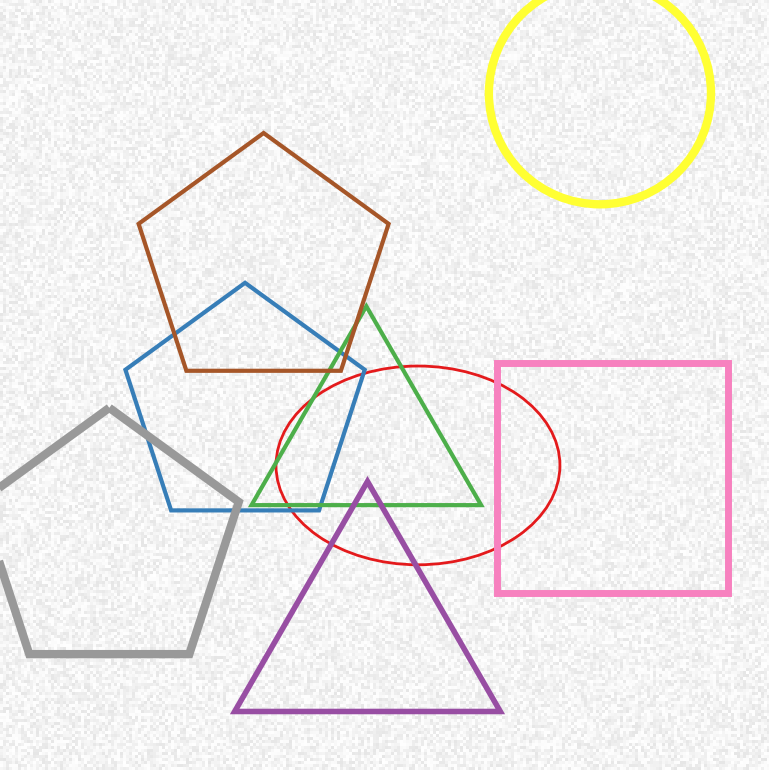[{"shape": "oval", "thickness": 1, "radius": 0.92, "center": [0.543, 0.396]}, {"shape": "pentagon", "thickness": 1.5, "radius": 0.82, "center": [0.318, 0.469]}, {"shape": "triangle", "thickness": 1.5, "radius": 0.86, "center": [0.476, 0.43]}, {"shape": "triangle", "thickness": 2, "radius": 1.0, "center": [0.477, 0.176]}, {"shape": "circle", "thickness": 3, "radius": 0.72, "center": [0.779, 0.879]}, {"shape": "pentagon", "thickness": 1.5, "radius": 0.85, "center": [0.342, 0.657]}, {"shape": "square", "thickness": 2.5, "radius": 0.75, "center": [0.795, 0.379]}, {"shape": "pentagon", "thickness": 3, "radius": 0.88, "center": [0.142, 0.294]}]